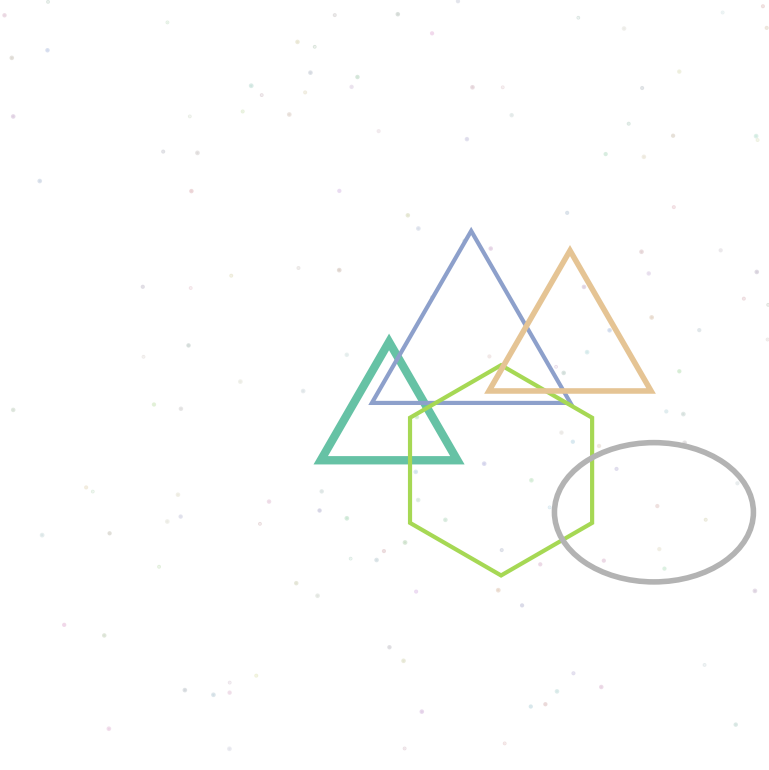[{"shape": "triangle", "thickness": 3, "radius": 0.51, "center": [0.505, 0.453]}, {"shape": "triangle", "thickness": 1.5, "radius": 0.74, "center": [0.612, 0.551]}, {"shape": "hexagon", "thickness": 1.5, "radius": 0.68, "center": [0.651, 0.389]}, {"shape": "triangle", "thickness": 2, "radius": 0.61, "center": [0.74, 0.553]}, {"shape": "oval", "thickness": 2, "radius": 0.65, "center": [0.849, 0.335]}]